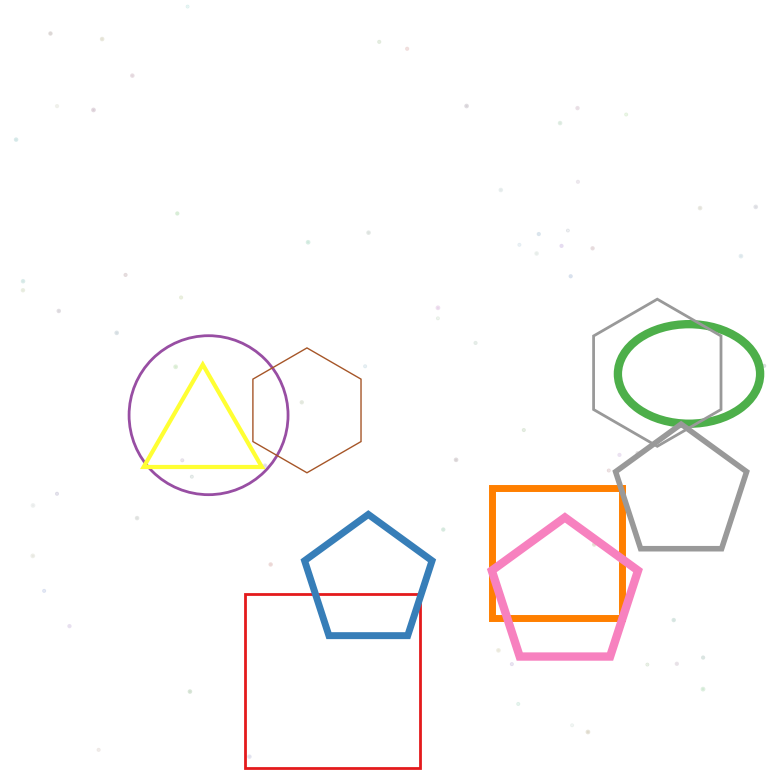[{"shape": "square", "thickness": 1, "radius": 0.57, "center": [0.432, 0.116]}, {"shape": "pentagon", "thickness": 2.5, "radius": 0.44, "center": [0.478, 0.245]}, {"shape": "oval", "thickness": 3, "radius": 0.46, "center": [0.895, 0.514]}, {"shape": "circle", "thickness": 1, "radius": 0.52, "center": [0.271, 0.461]}, {"shape": "square", "thickness": 2.5, "radius": 0.42, "center": [0.723, 0.282]}, {"shape": "triangle", "thickness": 1.5, "radius": 0.44, "center": [0.263, 0.438]}, {"shape": "hexagon", "thickness": 0.5, "radius": 0.41, "center": [0.399, 0.467]}, {"shape": "pentagon", "thickness": 3, "radius": 0.5, "center": [0.734, 0.228]}, {"shape": "hexagon", "thickness": 1, "radius": 0.48, "center": [0.854, 0.516]}, {"shape": "pentagon", "thickness": 2, "radius": 0.45, "center": [0.885, 0.36]}]